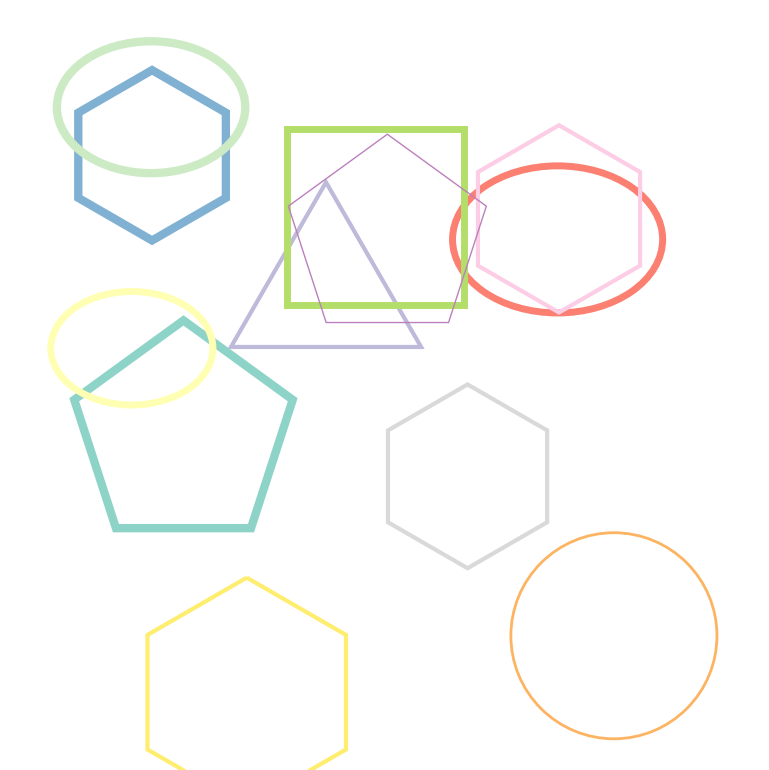[{"shape": "pentagon", "thickness": 3, "radius": 0.75, "center": [0.238, 0.435]}, {"shape": "oval", "thickness": 2.5, "radius": 0.53, "center": [0.171, 0.548]}, {"shape": "triangle", "thickness": 1.5, "radius": 0.71, "center": [0.423, 0.621]}, {"shape": "oval", "thickness": 2.5, "radius": 0.68, "center": [0.724, 0.689]}, {"shape": "hexagon", "thickness": 3, "radius": 0.55, "center": [0.198, 0.798]}, {"shape": "circle", "thickness": 1, "radius": 0.67, "center": [0.797, 0.174]}, {"shape": "square", "thickness": 2.5, "radius": 0.57, "center": [0.488, 0.718]}, {"shape": "hexagon", "thickness": 1.5, "radius": 0.61, "center": [0.726, 0.716]}, {"shape": "hexagon", "thickness": 1.5, "radius": 0.6, "center": [0.607, 0.381]}, {"shape": "pentagon", "thickness": 0.5, "radius": 0.68, "center": [0.503, 0.69]}, {"shape": "oval", "thickness": 3, "radius": 0.61, "center": [0.196, 0.861]}, {"shape": "hexagon", "thickness": 1.5, "radius": 0.74, "center": [0.32, 0.101]}]